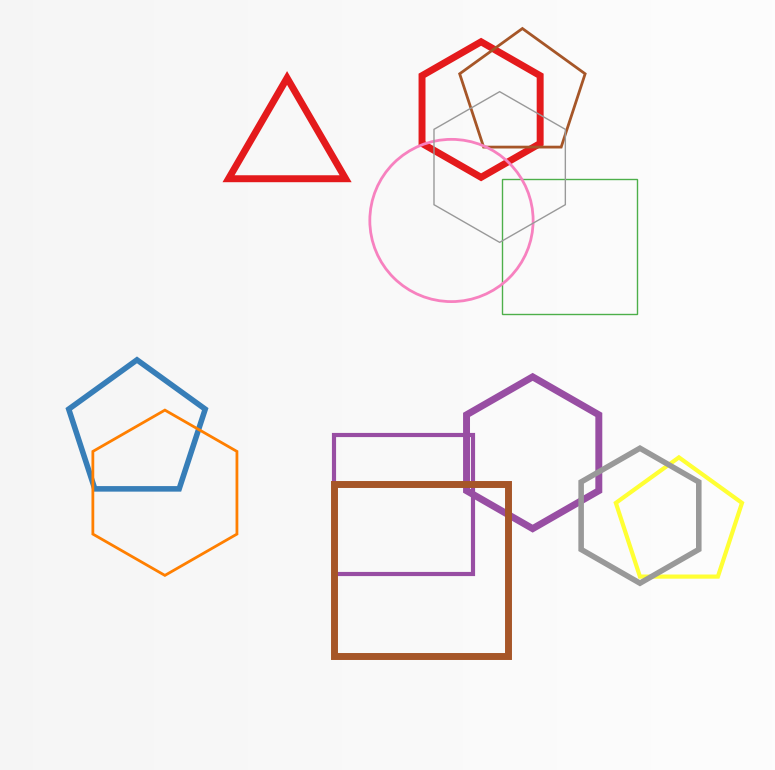[{"shape": "hexagon", "thickness": 2.5, "radius": 0.44, "center": [0.621, 0.858]}, {"shape": "triangle", "thickness": 2.5, "radius": 0.44, "center": [0.37, 0.811]}, {"shape": "pentagon", "thickness": 2, "radius": 0.46, "center": [0.177, 0.44]}, {"shape": "square", "thickness": 0.5, "radius": 0.44, "center": [0.734, 0.68]}, {"shape": "hexagon", "thickness": 2.5, "radius": 0.49, "center": [0.687, 0.412]}, {"shape": "square", "thickness": 1.5, "radius": 0.45, "center": [0.521, 0.345]}, {"shape": "hexagon", "thickness": 1, "radius": 0.54, "center": [0.213, 0.36]}, {"shape": "pentagon", "thickness": 1.5, "radius": 0.43, "center": [0.876, 0.32]}, {"shape": "square", "thickness": 2.5, "radius": 0.56, "center": [0.543, 0.26]}, {"shape": "pentagon", "thickness": 1, "radius": 0.43, "center": [0.674, 0.878]}, {"shape": "circle", "thickness": 1, "radius": 0.53, "center": [0.583, 0.714]}, {"shape": "hexagon", "thickness": 0.5, "radius": 0.49, "center": [0.645, 0.783]}, {"shape": "hexagon", "thickness": 2, "radius": 0.44, "center": [0.826, 0.33]}]